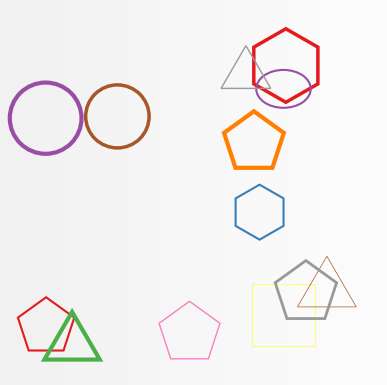[{"shape": "pentagon", "thickness": 1.5, "radius": 0.38, "center": [0.119, 0.151]}, {"shape": "hexagon", "thickness": 2.5, "radius": 0.48, "center": [0.738, 0.83]}, {"shape": "hexagon", "thickness": 1.5, "radius": 0.36, "center": [0.67, 0.449]}, {"shape": "triangle", "thickness": 3, "radius": 0.41, "center": [0.186, 0.107]}, {"shape": "circle", "thickness": 3, "radius": 0.46, "center": [0.118, 0.693]}, {"shape": "oval", "thickness": 1.5, "radius": 0.35, "center": [0.732, 0.769]}, {"shape": "pentagon", "thickness": 3, "radius": 0.41, "center": [0.655, 0.63]}, {"shape": "square", "thickness": 0.5, "radius": 0.4, "center": [0.732, 0.182]}, {"shape": "triangle", "thickness": 0.5, "radius": 0.44, "center": [0.844, 0.247]}, {"shape": "circle", "thickness": 2.5, "radius": 0.41, "center": [0.303, 0.698]}, {"shape": "pentagon", "thickness": 1, "radius": 0.41, "center": [0.489, 0.135]}, {"shape": "pentagon", "thickness": 2, "radius": 0.42, "center": [0.789, 0.24]}, {"shape": "triangle", "thickness": 1, "radius": 0.37, "center": [0.635, 0.807]}]